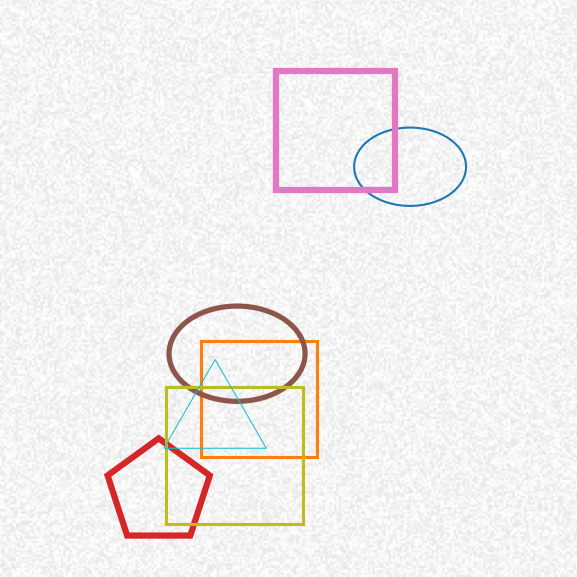[{"shape": "oval", "thickness": 1, "radius": 0.48, "center": [0.71, 0.71]}, {"shape": "square", "thickness": 1.5, "radius": 0.5, "center": [0.448, 0.309]}, {"shape": "pentagon", "thickness": 3, "radius": 0.47, "center": [0.275, 0.147]}, {"shape": "oval", "thickness": 2.5, "radius": 0.59, "center": [0.41, 0.387]}, {"shape": "square", "thickness": 3, "radius": 0.51, "center": [0.581, 0.773]}, {"shape": "square", "thickness": 1.5, "radius": 0.59, "center": [0.406, 0.21]}, {"shape": "triangle", "thickness": 0.5, "radius": 0.51, "center": [0.372, 0.274]}]